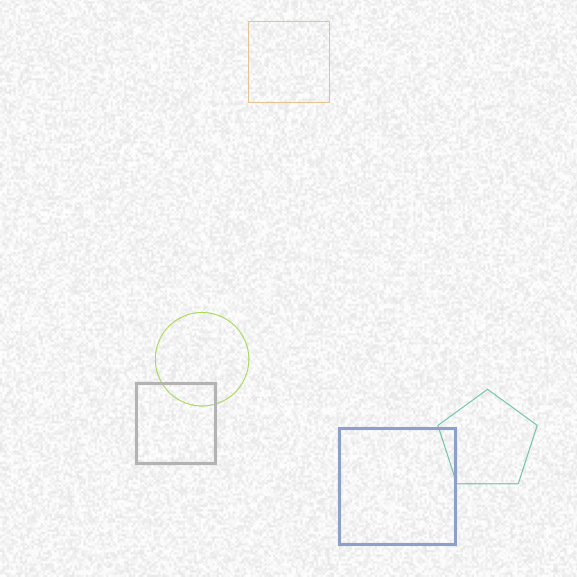[{"shape": "pentagon", "thickness": 0.5, "radius": 0.45, "center": [0.844, 0.235]}, {"shape": "square", "thickness": 1.5, "radius": 0.5, "center": [0.688, 0.158]}, {"shape": "circle", "thickness": 0.5, "radius": 0.4, "center": [0.35, 0.377]}, {"shape": "square", "thickness": 0.5, "radius": 0.35, "center": [0.499, 0.892]}, {"shape": "square", "thickness": 1.5, "radius": 0.34, "center": [0.304, 0.267]}]